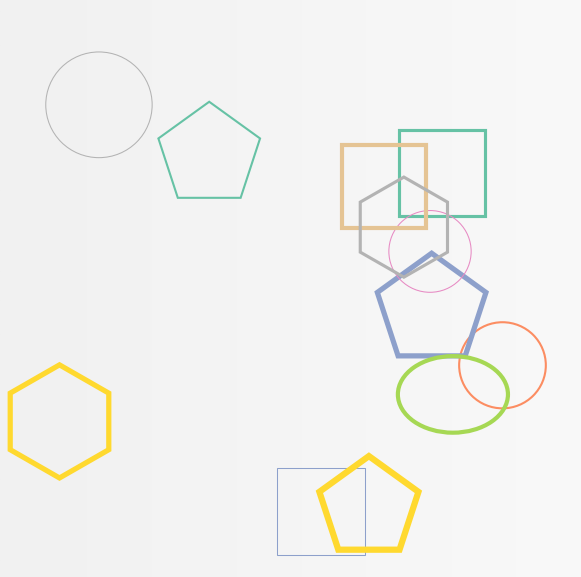[{"shape": "pentagon", "thickness": 1, "radius": 0.46, "center": [0.36, 0.731]}, {"shape": "square", "thickness": 1.5, "radius": 0.37, "center": [0.76, 0.699]}, {"shape": "circle", "thickness": 1, "radius": 0.37, "center": [0.864, 0.367]}, {"shape": "pentagon", "thickness": 2.5, "radius": 0.49, "center": [0.743, 0.462]}, {"shape": "square", "thickness": 0.5, "radius": 0.38, "center": [0.552, 0.114]}, {"shape": "circle", "thickness": 0.5, "radius": 0.35, "center": [0.74, 0.564]}, {"shape": "oval", "thickness": 2, "radius": 0.47, "center": [0.779, 0.316]}, {"shape": "hexagon", "thickness": 2.5, "radius": 0.49, "center": [0.102, 0.269]}, {"shape": "pentagon", "thickness": 3, "radius": 0.45, "center": [0.635, 0.12]}, {"shape": "square", "thickness": 2, "radius": 0.36, "center": [0.661, 0.677]}, {"shape": "circle", "thickness": 0.5, "radius": 0.46, "center": [0.17, 0.818]}, {"shape": "hexagon", "thickness": 1.5, "radius": 0.43, "center": [0.695, 0.606]}]